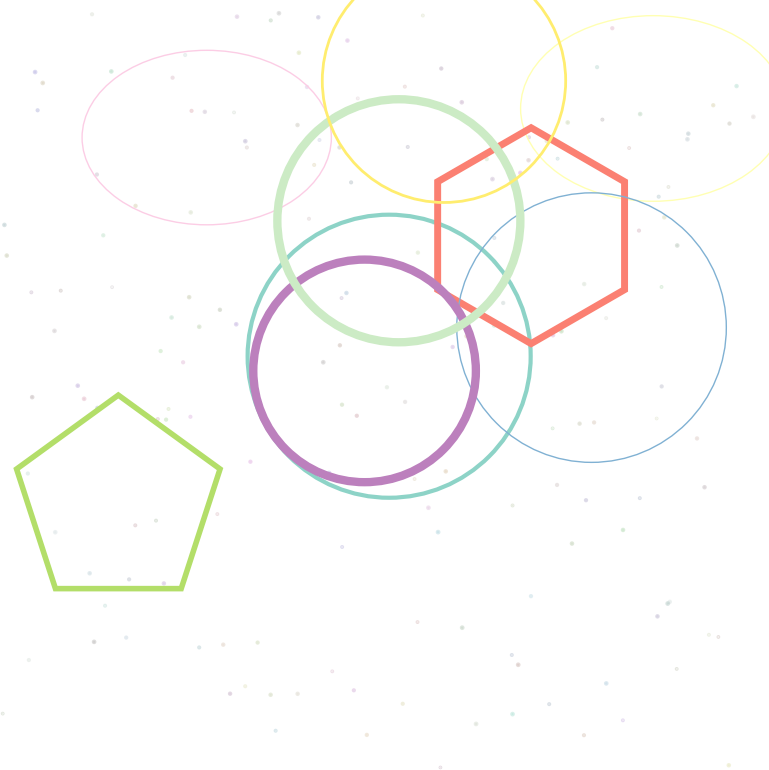[{"shape": "circle", "thickness": 1.5, "radius": 0.92, "center": [0.505, 0.537]}, {"shape": "oval", "thickness": 0.5, "radius": 0.86, "center": [0.848, 0.859]}, {"shape": "hexagon", "thickness": 2.5, "radius": 0.7, "center": [0.69, 0.694]}, {"shape": "circle", "thickness": 0.5, "radius": 0.88, "center": [0.768, 0.575]}, {"shape": "pentagon", "thickness": 2, "radius": 0.69, "center": [0.154, 0.348]}, {"shape": "oval", "thickness": 0.5, "radius": 0.81, "center": [0.268, 0.821]}, {"shape": "circle", "thickness": 3, "radius": 0.72, "center": [0.473, 0.518]}, {"shape": "circle", "thickness": 3, "radius": 0.79, "center": [0.518, 0.713]}, {"shape": "circle", "thickness": 1, "radius": 0.79, "center": [0.577, 0.895]}]